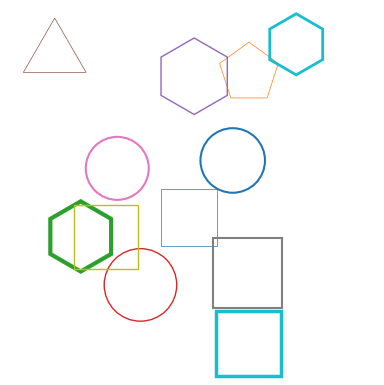[{"shape": "square", "thickness": 0.5, "radius": 0.37, "center": [0.491, 0.435]}, {"shape": "circle", "thickness": 1.5, "radius": 0.42, "center": [0.604, 0.583]}, {"shape": "pentagon", "thickness": 0.5, "radius": 0.4, "center": [0.647, 0.81]}, {"shape": "hexagon", "thickness": 3, "radius": 0.46, "center": [0.21, 0.386]}, {"shape": "circle", "thickness": 1, "radius": 0.47, "center": [0.365, 0.26]}, {"shape": "hexagon", "thickness": 1, "radius": 0.5, "center": [0.504, 0.802]}, {"shape": "triangle", "thickness": 0.5, "radius": 0.47, "center": [0.142, 0.859]}, {"shape": "circle", "thickness": 1.5, "radius": 0.41, "center": [0.305, 0.563]}, {"shape": "square", "thickness": 1.5, "radius": 0.45, "center": [0.643, 0.292]}, {"shape": "square", "thickness": 1, "radius": 0.41, "center": [0.275, 0.384]}, {"shape": "hexagon", "thickness": 2, "radius": 0.4, "center": [0.769, 0.885]}, {"shape": "square", "thickness": 2.5, "radius": 0.42, "center": [0.646, 0.108]}]